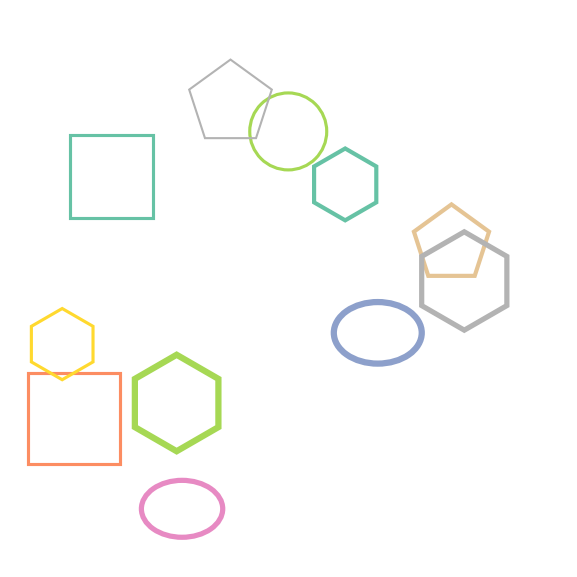[{"shape": "hexagon", "thickness": 2, "radius": 0.31, "center": [0.598, 0.68]}, {"shape": "square", "thickness": 1.5, "radius": 0.36, "center": [0.193, 0.693]}, {"shape": "square", "thickness": 1.5, "radius": 0.4, "center": [0.128, 0.274]}, {"shape": "oval", "thickness": 3, "radius": 0.38, "center": [0.654, 0.423]}, {"shape": "oval", "thickness": 2.5, "radius": 0.35, "center": [0.315, 0.118]}, {"shape": "circle", "thickness": 1.5, "radius": 0.33, "center": [0.499, 0.772]}, {"shape": "hexagon", "thickness": 3, "radius": 0.42, "center": [0.306, 0.301]}, {"shape": "hexagon", "thickness": 1.5, "radius": 0.31, "center": [0.108, 0.403]}, {"shape": "pentagon", "thickness": 2, "radius": 0.34, "center": [0.782, 0.577]}, {"shape": "hexagon", "thickness": 2.5, "radius": 0.43, "center": [0.804, 0.513]}, {"shape": "pentagon", "thickness": 1, "radius": 0.38, "center": [0.399, 0.821]}]